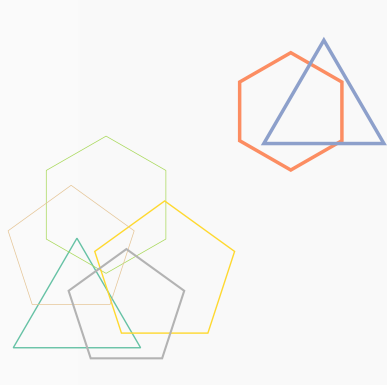[{"shape": "triangle", "thickness": 1, "radius": 0.95, "center": [0.199, 0.192]}, {"shape": "hexagon", "thickness": 2.5, "radius": 0.76, "center": [0.75, 0.711]}, {"shape": "triangle", "thickness": 2.5, "radius": 0.89, "center": [0.836, 0.717]}, {"shape": "hexagon", "thickness": 0.5, "radius": 0.89, "center": [0.274, 0.468]}, {"shape": "pentagon", "thickness": 1, "radius": 0.95, "center": [0.425, 0.288]}, {"shape": "pentagon", "thickness": 0.5, "radius": 0.86, "center": [0.184, 0.348]}, {"shape": "pentagon", "thickness": 1.5, "radius": 0.78, "center": [0.326, 0.196]}]